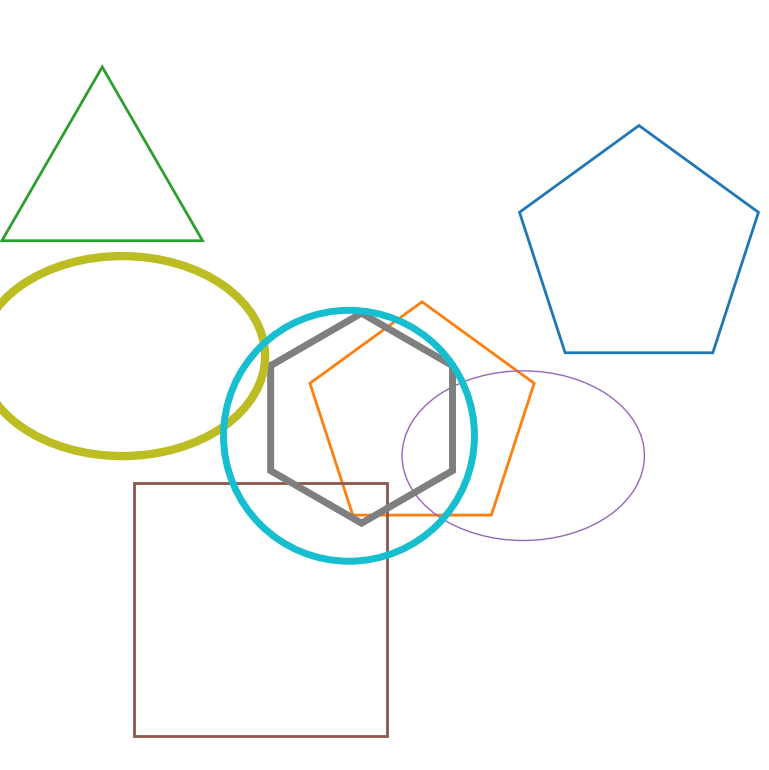[{"shape": "pentagon", "thickness": 1, "radius": 0.82, "center": [0.83, 0.674]}, {"shape": "pentagon", "thickness": 1, "radius": 0.77, "center": [0.548, 0.455]}, {"shape": "triangle", "thickness": 1, "radius": 0.75, "center": [0.133, 0.763]}, {"shape": "oval", "thickness": 0.5, "radius": 0.79, "center": [0.68, 0.408]}, {"shape": "square", "thickness": 1, "radius": 0.82, "center": [0.338, 0.208]}, {"shape": "hexagon", "thickness": 2.5, "radius": 0.68, "center": [0.47, 0.457]}, {"shape": "oval", "thickness": 3, "radius": 0.93, "center": [0.159, 0.538]}, {"shape": "circle", "thickness": 2.5, "radius": 0.81, "center": [0.453, 0.434]}]